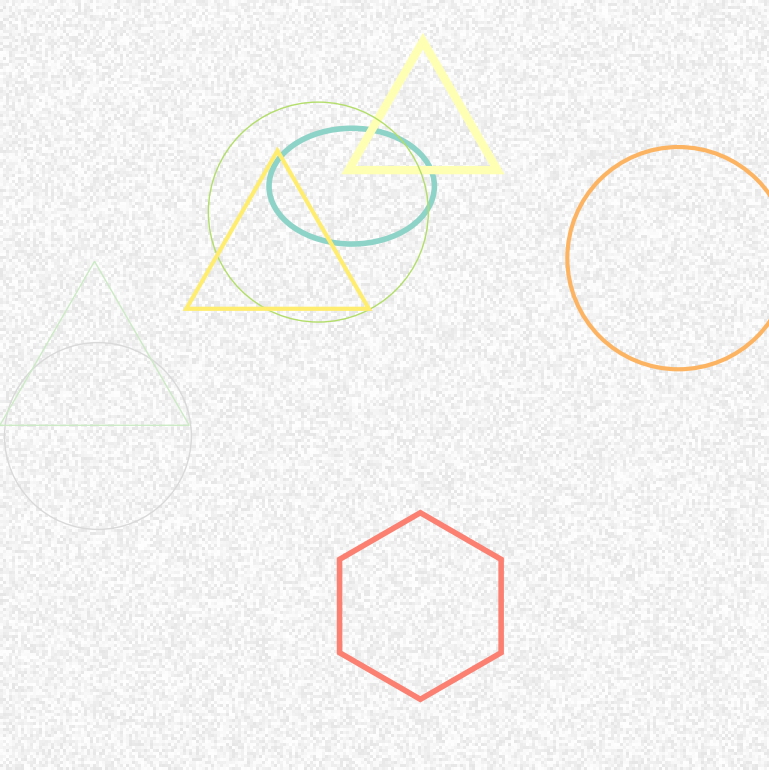[{"shape": "oval", "thickness": 2, "radius": 0.54, "center": [0.457, 0.758]}, {"shape": "triangle", "thickness": 3, "radius": 0.56, "center": [0.549, 0.835]}, {"shape": "hexagon", "thickness": 2, "radius": 0.61, "center": [0.546, 0.213]}, {"shape": "circle", "thickness": 1.5, "radius": 0.72, "center": [0.881, 0.665]}, {"shape": "circle", "thickness": 0.5, "radius": 0.71, "center": [0.413, 0.725]}, {"shape": "circle", "thickness": 0.5, "radius": 0.61, "center": [0.127, 0.434]}, {"shape": "triangle", "thickness": 0.5, "radius": 0.71, "center": [0.123, 0.519]}, {"shape": "triangle", "thickness": 1.5, "radius": 0.68, "center": [0.36, 0.667]}]